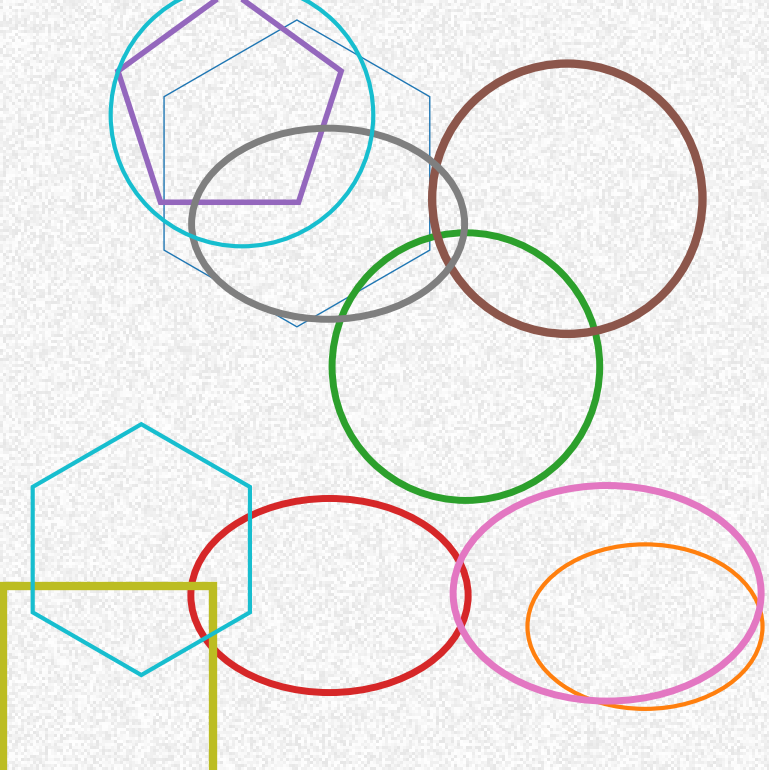[{"shape": "hexagon", "thickness": 0.5, "radius": 1.0, "center": [0.386, 0.775]}, {"shape": "oval", "thickness": 1.5, "radius": 0.76, "center": [0.838, 0.186]}, {"shape": "circle", "thickness": 2.5, "radius": 0.87, "center": [0.605, 0.524]}, {"shape": "oval", "thickness": 2.5, "radius": 0.9, "center": [0.428, 0.227]}, {"shape": "pentagon", "thickness": 2, "radius": 0.76, "center": [0.298, 0.861]}, {"shape": "circle", "thickness": 3, "radius": 0.88, "center": [0.737, 0.742]}, {"shape": "oval", "thickness": 2.5, "radius": 1.0, "center": [0.788, 0.229]}, {"shape": "oval", "thickness": 2.5, "radius": 0.89, "center": [0.426, 0.709]}, {"shape": "square", "thickness": 3, "radius": 0.68, "center": [0.14, 0.102]}, {"shape": "hexagon", "thickness": 1.5, "radius": 0.81, "center": [0.184, 0.286]}, {"shape": "circle", "thickness": 1.5, "radius": 0.85, "center": [0.314, 0.851]}]